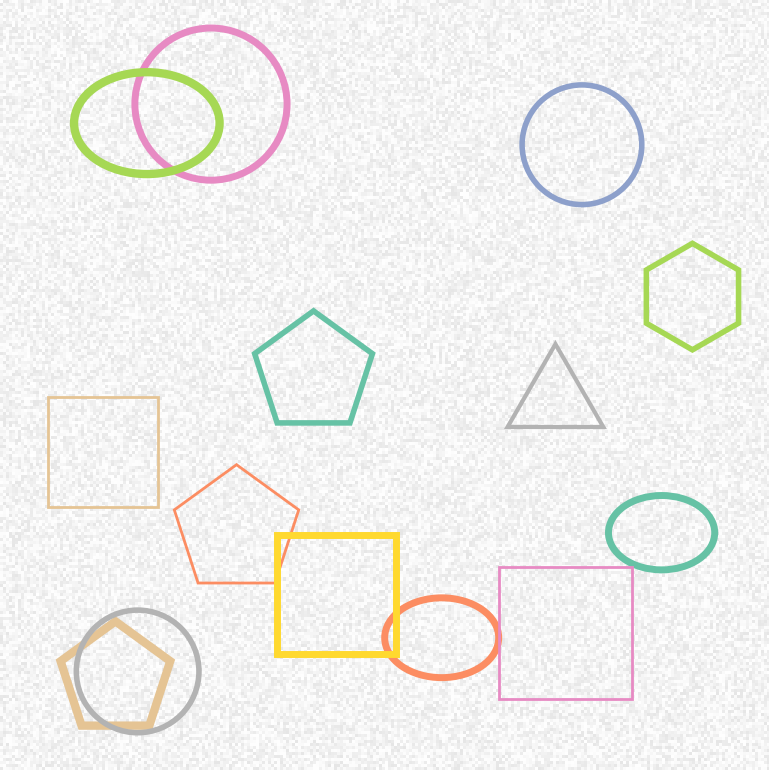[{"shape": "pentagon", "thickness": 2, "radius": 0.4, "center": [0.407, 0.516]}, {"shape": "oval", "thickness": 2.5, "radius": 0.34, "center": [0.859, 0.308]}, {"shape": "oval", "thickness": 2.5, "radius": 0.37, "center": [0.574, 0.172]}, {"shape": "pentagon", "thickness": 1, "radius": 0.42, "center": [0.307, 0.312]}, {"shape": "circle", "thickness": 2, "radius": 0.39, "center": [0.756, 0.812]}, {"shape": "square", "thickness": 1, "radius": 0.43, "center": [0.734, 0.178]}, {"shape": "circle", "thickness": 2.5, "radius": 0.49, "center": [0.274, 0.865]}, {"shape": "hexagon", "thickness": 2, "radius": 0.35, "center": [0.899, 0.615]}, {"shape": "oval", "thickness": 3, "radius": 0.47, "center": [0.191, 0.84]}, {"shape": "square", "thickness": 2.5, "radius": 0.38, "center": [0.437, 0.228]}, {"shape": "pentagon", "thickness": 3, "radius": 0.37, "center": [0.15, 0.118]}, {"shape": "square", "thickness": 1, "radius": 0.36, "center": [0.134, 0.413]}, {"shape": "circle", "thickness": 2, "radius": 0.4, "center": [0.179, 0.128]}, {"shape": "triangle", "thickness": 1.5, "radius": 0.36, "center": [0.721, 0.481]}]